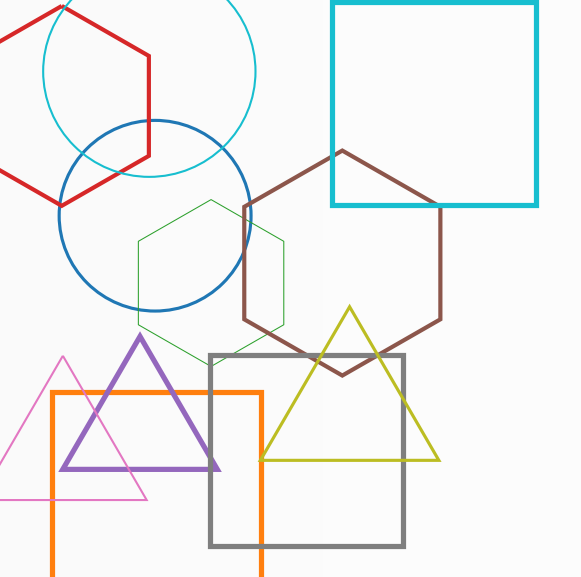[{"shape": "circle", "thickness": 1.5, "radius": 0.83, "center": [0.267, 0.626]}, {"shape": "square", "thickness": 2.5, "radius": 0.9, "center": [0.27, 0.141]}, {"shape": "hexagon", "thickness": 0.5, "radius": 0.72, "center": [0.363, 0.509]}, {"shape": "hexagon", "thickness": 2, "radius": 0.87, "center": [0.106, 0.816]}, {"shape": "triangle", "thickness": 2.5, "radius": 0.77, "center": [0.241, 0.263]}, {"shape": "hexagon", "thickness": 2, "radius": 0.97, "center": [0.589, 0.544]}, {"shape": "triangle", "thickness": 1, "radius": 0.83, "center": [0.108, 0.217]}, {"shape": "square", "thickness": 2.5, "radius": 0.83, "center": [0.528, 0.219]}, {"shape": "triangle", "thickness": 1.5, "radius": 0.89, "center": [0.601, 0.291]}, {"shape": "square", "thickness": 2.5, "radius": 0.88, "center": [0.746, 0.82]}, {"shape": "circle", "thickness": 1, "radius": 0.91, "center": [0.257, 0.876]}]